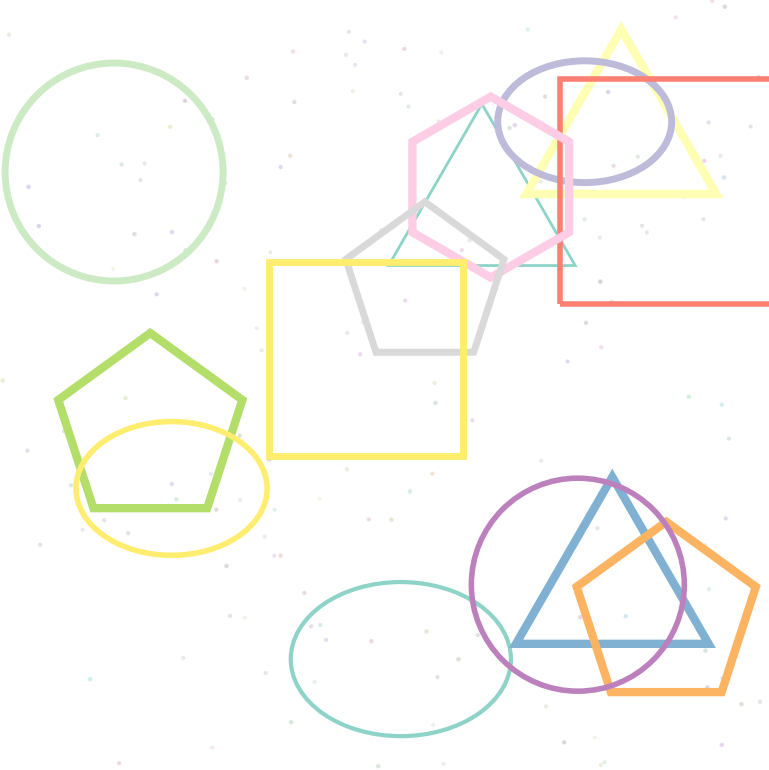[{"shape": "oval", "thickness": 1.5, "radius": 0.71, "center": [0.521, 0.144]}, {"shape": "triangle", "thickness": 1, "radius": 0.7, "center": [0.626, 0.725]}, {"shape": "triangle", "thickness": 3, "radius": 0.71, "center": [0.807, 0.819]}, {"shape": "oval", "thickness": 2.5, "radius": 0.56, "center": [0.759, 0.842]}, {"shape": "square", "thickness": 2, "radius": 0.73, "center": [0.873, 0.751]}, {"shape": "triangle", "thickness": 3, "radius": 0.72, "center": [0.795, 0.236]}, {"shape": "pentagon", "thickness": 3, "radius": 0.61, "center": [0.865, 0.2]}, {"shape": "pentagon", "thickness": 3, "radius": 0.63, "center": [0.195, 0.442]}, {"shape": "hexagon", "thickness": 3, "radius": 0.59, "center": [0.637, 0.757]}, {"shape": "pentagon", "thickness": 2.5, "radius": 0.54, "center": [0.552, 0.63]}, {"shape": "circle", "thickness": 2, "radius": 0.69, "center": [0.75, 0.241]}, {"shape": "circle", "thickness": 2.5, "radius": 0.71, "center": [0.148, 0.777]}, {"shape": "square", "thickness": 2.5, "radius": 0.63, "center": [0.475, 0.534]}, {"shape": "oval", "thickness": 2, "radius": 0.62, "center": [0.223, 0.366]}]